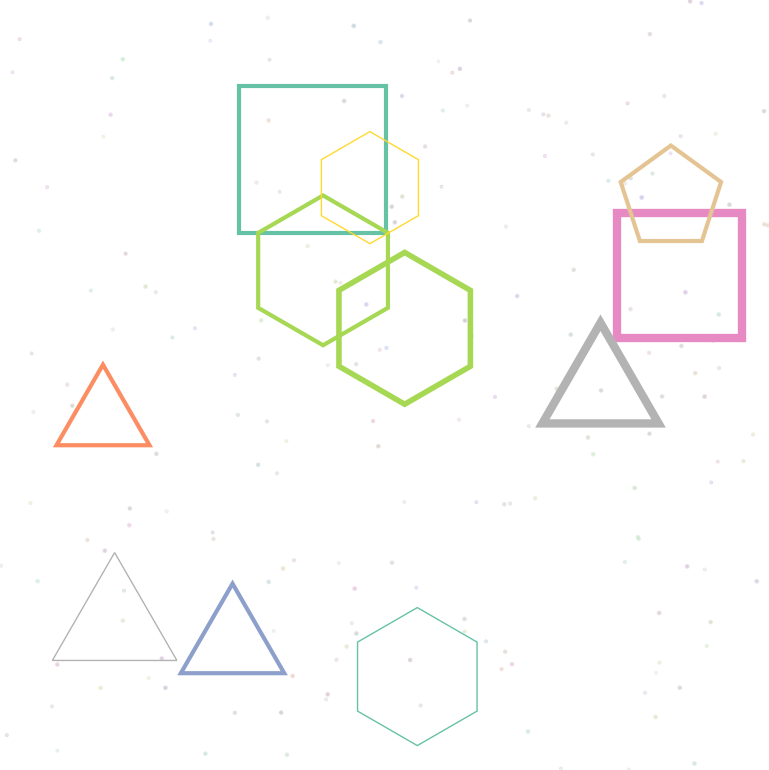[{"shape": "square", "thickness": 1.5, "radius": 0.48, "center": [0.406, 0.793]}, {"shape": "hexagon", "thickness": 0.5, "radius": 0.45, "center": [0.542, 0.121]}, {"shape": "triangle", "thickness": 1.5, "radius": 0.35, "center": [0.134, 0.457]}, {"shape": "triangle", "thickness": 1.5, "radius": 0.39, "center": [0.302, 0.164]}, {"shape": "square", "thickness": 3, "radius": 0.4, "center": [0.883, 0.642]}, {"shape": "hexagon", "thickness": 1.5, "radius": 0.49, "center": [0.42, 0.649]}, {"shape": "hexagon", "thickness": 2, "radius": 0.49, "center": [0.526, 0.574]}, {"shape": "hexagon", "thickness": 0.5, "radius": 0.36, "center": [0.48, 0.756]}, {"shape": "pentagon", "thickness": 1.5, "radius": 0.34, "center": [0.871, 0.742]}, {"shape": "triangle", "thickness": 3, "radius": 0.44, "center": [0.78, 0.494]}, {"shape": "triangle", "thickness": 0.5, "radius": 0.47, "center": [0.149, 0.189]}]